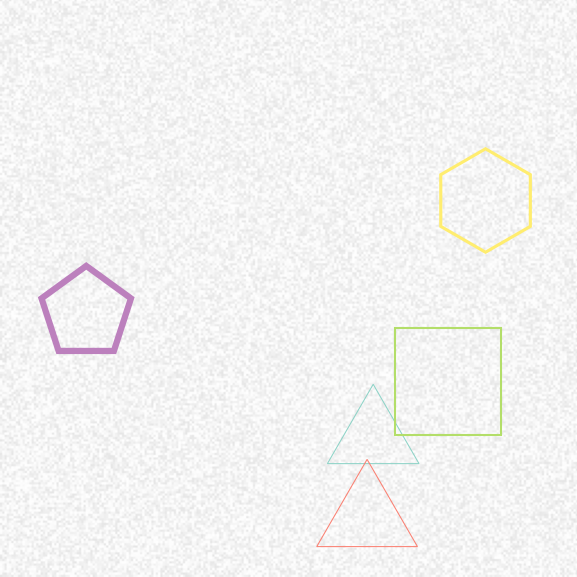[{"shape": "triangle", "thickness": 0.5, "radius": 0.46, "center": [0.646, 0.242]}, {"shape": "triangle", "thickness": 0.5, "radius": 0.5, "center": [0.636, 0.103]}, {"shape": "square", "thickness": 1, "radius": 0.46, "center": [0.776, 0.338]}, {"shape": "pentagon", "thickness": 3, "radius": 0.41, "center": [0.149, 0.457]}, {"shape": "hexagon", "thickness": 1.5, "radius": 0.45, "center": [0.841, 0.652]}]